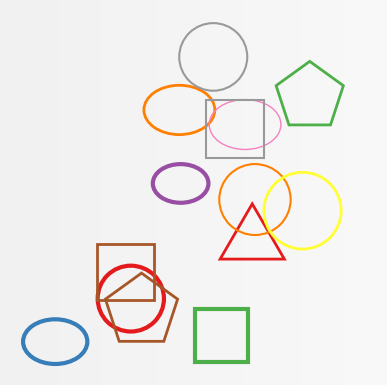[{"shape": "circle", "thickness": 3, "radius": 0.43, "center": [0.338, 0.224]}, {"shape": "triangle", "thickness": 2, "radius": 0.48, "center": [0.651, 0.375]}, {"shape": "oval", "thickness": 3, "radius": 0.41, "center": [0.142, 0.113]}, {"shape": "pentagon", "thickness": 2, "radius": 0.46, "center": [0.799, 0.749]}, {"shape": "square", "thickness": 3, "radius": 0.34, "center": [0.572, 0.129]}, {"shape": "oval", "thickness": 3, "radius": 0.36, "center": [0.466, 0.524]}, {"shape": "circle", "thickness": 1.5, "radius": 0.46, "center": [0.658, 0.482]}, {"shape": "oval", "thickness": 2, "radius": 0.46, "center": [0.463, 0.714]}, {"shape": "circle", "thickness": 2, "radius": 0.5, "center": [0.781, 0.453]}, {"shape": "pentagon", "thickness": 2, "radius": 0.49, "center": [0.365, 0.193]}, {"shape": "square", "thickness": 2, "radius": 0.36, "center": [0.324, 0.293]}, {"shape": "oval", "thickness": 1, "radius": 0.46, "center": [0.632, 0.677]}, {"shape": "circle", "thickness": 1.5, "radius": 0.44, "center": [0.55, 0.852]}, {"shape": "square", "thickness": 1.5, "radius": 0.38, "center": [0.607, 0.666]}]